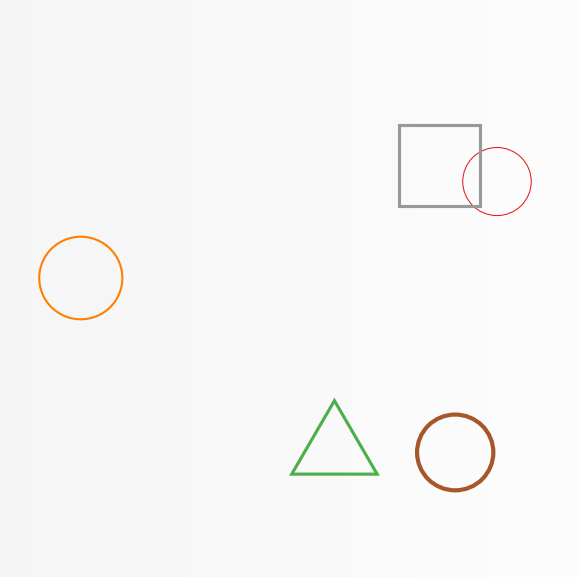[{"shape": "circle", "thickness": 0.5, "radius": 0.29, "center": [0.855, 0.685]}, {"shape": "triangle", "thickness": 1.5, "radius": 0.42, "center": [0.575, 0.221]}, {"shape": "circle", "thickness": 1, "radius": 0.36, "center": [0.139, 0.518]}, {"shape": "circle", "thickness": 2, "radius": 0.33, "center": [0.783, 0.216]}, {"shape": "square", "thickness": 1.5, "radius": 0.35, "center": [0.756, 0.713]}]